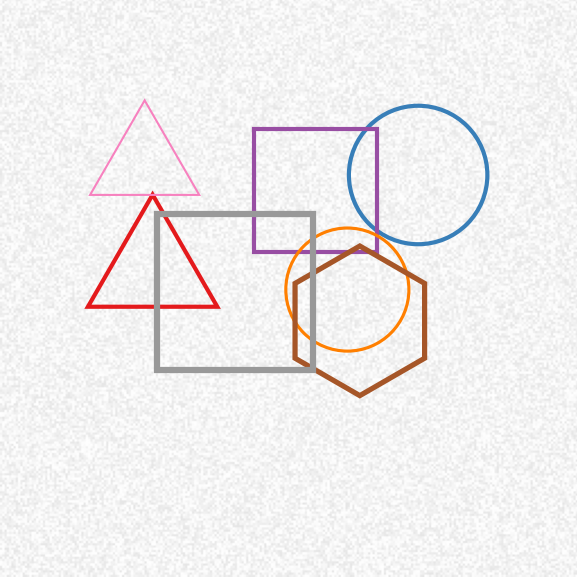[{"shape": "triangle", "thickness": 2, "radius": 0.65, "center": [0.264, 0.533]}, {"shape": "circle", "thickness": 2, "radius": 0.6, "center": [0.724, 0.696]}, {"shape": "square", "thickness": 2, "radius": 0.53, "center": [0.546, 0.669]}, {"shape": "circle", "thickness": 1.5, "radius": 0.53, "center": [0.601, 0.498]}, {"shape": "hexagon", "thickness": 2.5, "radius": 0.65, "center": [0.623, 0.444]}, {"shape": "triangle", "thickness": 1, "radius": 0.55, "center": [0.25, 0.716]}, {"shape": "square", "thickness": 3, "radius": 0.67, "center": [0.407, 0.493]}]